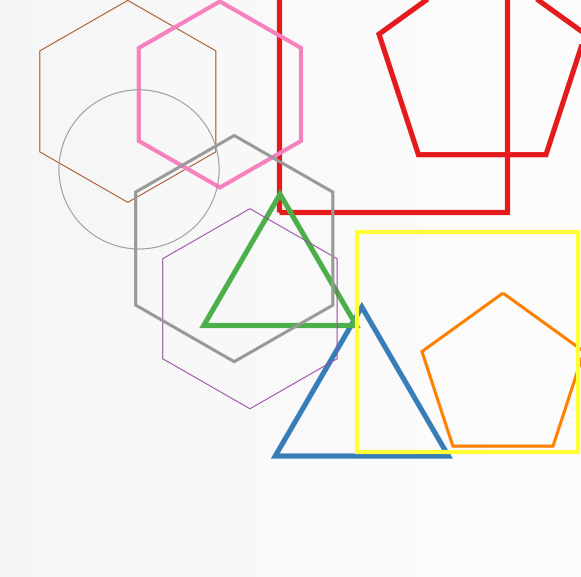[{"shape": "square", "thickness": 2.5, "radius": 0.98, "center": [0.676, 0.828]}, {"shape": "pentagon", "thickness": 2.5, "radius": 0.93, "center": [0.83, 0.882]}, {"shape": "triangle", "thickness": 2.5, "radius": 0.86, "center": [0.623, 0.295]}, {"shape": "triangle", "thickness": 2.5, "radius": 0.76, "center": [0.482, 0.511]}, {"shape": "hexagon", "thickness": 0.5, "radius": 0.87, "center": [0.43, 0.465]}, {"shape": "pentagon", "thickness": 1.5, "radius": 0.73, "center": [0.865, 0.345]}, {"shape": "square", "thickness": 2, "radius": 0.95, "center": [0.804, 0.407]}, {"shape": "hexagon", "thickness": 0.5, "radius": 0.87, "center": [0.22, 0.824]}, {"shape": "hexagon", "thickness": 2, "radius": 0.81, "center": [0.378, 0.836]}, {"shape": "hexagon", "thickness": 1.5, "radius": 0.98, "center": [0.403, 0.569]}, {"shape": "circle", "thickness": 0.5, "radius": 0.69, "center": [0.239, 0.706]}]